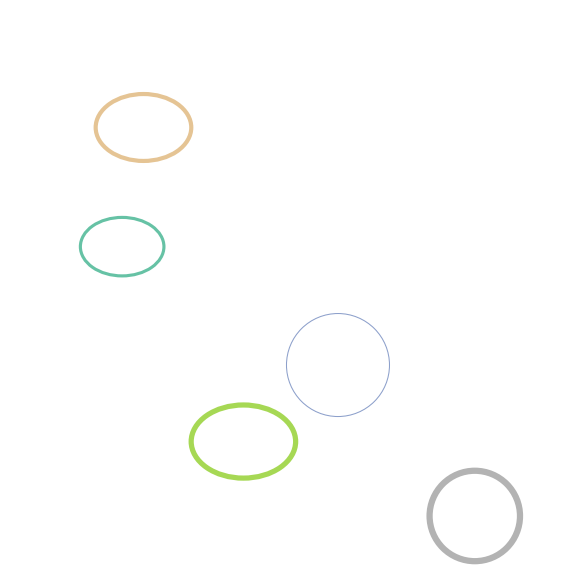[{"shape": "oval", "thickness": 1.5, "radius": 0.36, "center": [0.212, 0.572]}, {"shape": "circle", "thickness": 0.5, "radius": 0.45, "center": [0.585, 0.367]}, {"shape": "oval", "thickness": 2.5, "radius": 0.45, "center": [0.421, 0.235]}, {"shape": "oval", "thickness": 2, "radius": 0.41, "center": [0.248, 0.778]}, {"shape": "circle", "thickness": 3, "radius": 0.39, "center": [0.822, 0.106]}]